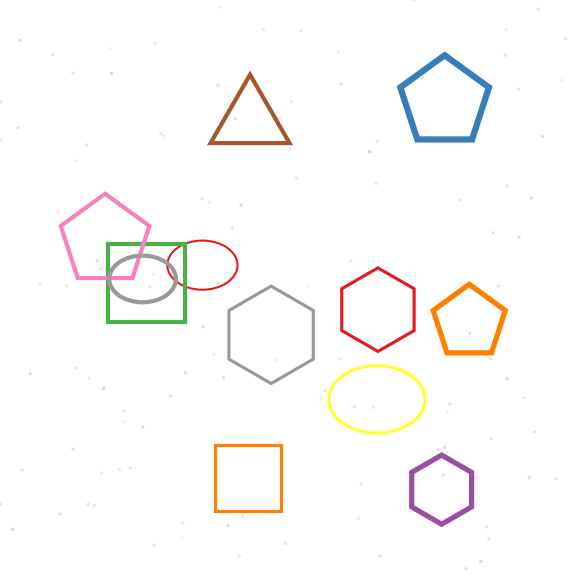[{"shape": "hexagon", "thickness": 1.5, "radius": 0.36, "center": [0.654, 0.463]}, {"shape": "oval", "thickness": 1, "radius": 0.3, "center": [0.351, 0.54]}, {"shape": "pentagon", "thickness": 3, "radius": 0.4, "center": [0.77, 0.823]}, {"shape": "square", "thickness": 2, "radius": 0.34, "center": [0.254, 0.509]}, {"shape": "hexagon", "thickness": 2.5, "radius": 0.3, "center": [0.765, 0.151]}, {"shape": "square", "thickness": 1.5, "radius": 0.29, "center": [0.43, 0.172]}, {"shape": "pentagon", "thickness": 2.5, "radius": 0.33, "center": [0.813, 0.441]}, {"shape": "oval", "thickness": 1.5, "radius": 0.42, "center": [0.653, 0.308]}, {"shape": "triangle", "thickness": 2, "radius": 0.39, "center": [0.433, 0.791]}, {"shape": "pentagon", "thickness": 2, "radius": 0.4, "center": [0.182, 0.583]}, {"shape": "hexagon", "thickness": 1.5, "radius": 0.42, "center": [0.469, 0.419]}, {"shape": "oval", "thickness": 2, "radius": 0.29, "center": [0.247, 0.516]}]